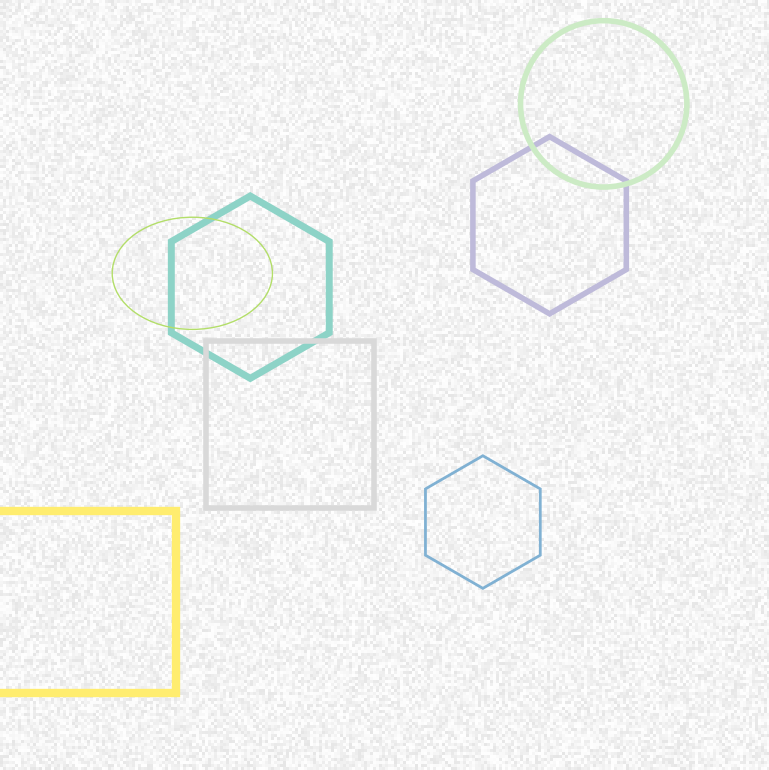[{"shape": "hexagon", "thickness": 2.5, "radius": 0.59, "center": [0.325, 0.627]}, {"shape": "hexagon", "thickness": 2, "radius": 0.58, "center": [0.714, 0.708]}, {"shape": "hexagon", "thickness": 1, "radius": 0.43, "center": [0.627, 0.322]}, {"shape": "oval", "thickness": 0.5, "radius": 0.52, "center": [0.25, 0.645]}, {"shape": "square", "thickness": 2, "radius": 0.54, "center": [0.377, 0.448]}, {"shape": "circle", "thickness": 2, "radius": 0.54, "center": [0.784, 0.865]}, {"shape": "square", "thickness": 3, "radius": 0.59, "center": [0.111, 0.218]}]